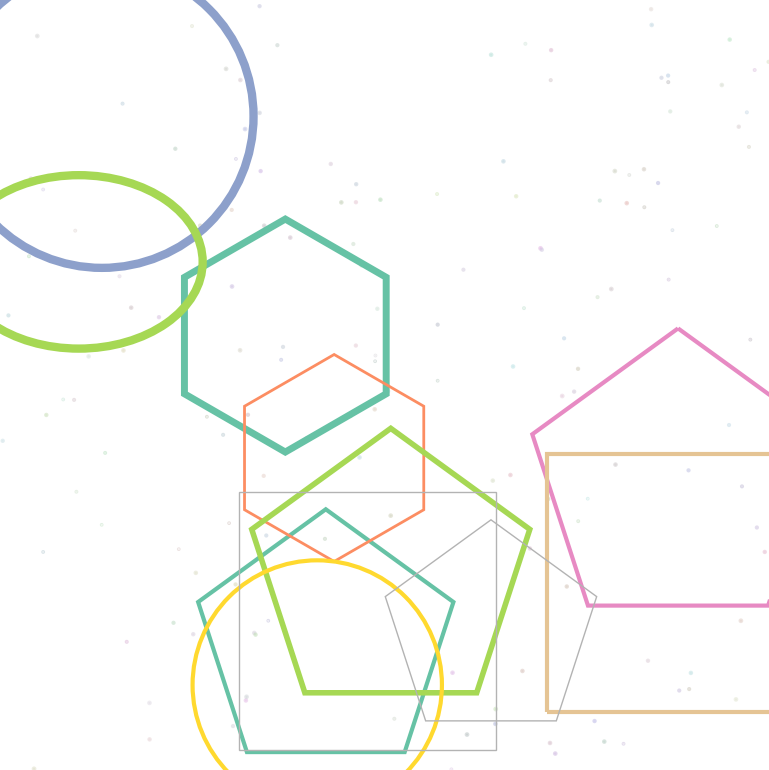[{"shape": "hexagon", "thickness": 2.5, "radius": 0.76, "center": [0.371, 0.564]}, {"shape": "pentagon", "thickness": 1.5, "radius": 0.87, "center": [0.423, 0.164]}, {"shape": "hexagon", "thickness": 1, "radius": 0.67, "center": [0.434, 0.405]}, {"shape": "circle", "thickness": 3, "radius": 0.98, "center": [0.132, 0.849]}, {"shape": "pentagon", "thickness": 1.5, "radius": 1.0, "center": [0.881, 0.375]}, {"shape": "oval", "thickness": 3, "radius": 0.8, "center": [0.102, 0.66]}, {"shape": "pentagon", "thickness": 2, "radius": 0.95, "center": [0.507, 0.254]}, {"shape": "circle", "thickness": 1.5, "radius": 0.81, "center": [0.412, 0.11]}, {"shape": "square", "thickness": 1.5, "radius": 0.84, "center": [0.878, 0.243]}, {"shape": "pentagon", "thickness": 0.5, "radius": 0.72, "center": [0.638, 0.181]}, {"shape": "square", "thickness": 0.5, "radius": 0.84, "center": [0.478, 0.193]}]